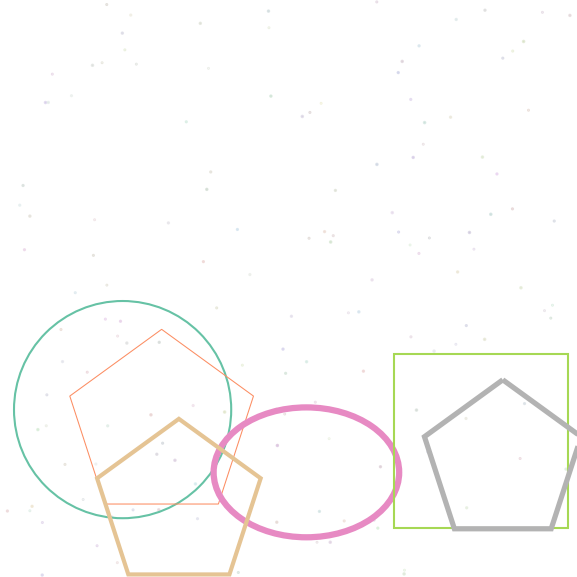[{"shape": "circle", "thickness": 1, "radius": 0.94, "center": [0.212, 0.29]}, {"shape": "pentagon", "thickness": 0.5, "radius": 0.84, "center": [0.28, 0.262]}, {"shape": "oval", "thickness": 3, "radius": 0.8, "center": [0.531, 0.181]}, {"shape": "square", "thickness": 1, "radius": 0.75, "center": [0.833, 0.236]}, {"shape": "pentagon", "thickness": 2, "radius": 0.74, "center": [0.31, 0.125]}, {"shape": "pentagon", "thickness": 2.5, "radius": 0.71, "center": [0.871, 0.199]}]